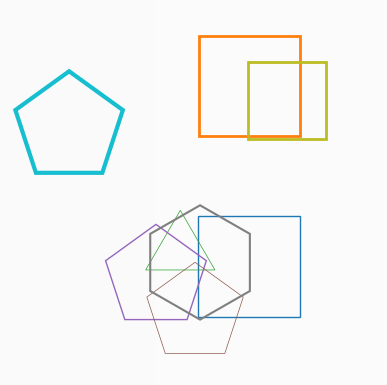[{"shape": "square", "thickness": 1, "radius": 0.66, "center": [0.644, 0.308]}, {"shape": "square", "thickness": 2, "radius": 0.65, "center": [0.645, 0.776]}, {"shape": "triangle", "thickness": 0.5, "radius": 0.52, "center": [0.465, 0.35]}, {"shape": "pentagon", "thickness": 1, "radius": 0.68, "center": [0.402, 0.281]}, {"shape": "pentagon", "thickness": 0.5, "radius": 0.65, "center": [0.503, 0.188]}, {"shape": "hexagon", "thickness": 1.5, "radius": 0.74, "center": [0.516, 0.318]}, {"shape": "square", "thickness": 2, "radius": 0.5, "center": [0.74, 0.739]}, {"shape": "pentagon", "thickness": 3, "radius": 0.73, "center": [0.178, 0.669]}]